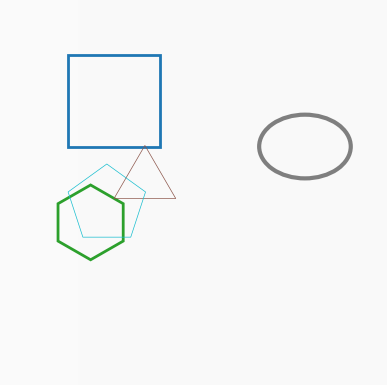[{"shape": "square", "thickness": 2, "radius": 0.6, "center": [0.295, 0.739]}, {"shape": "hexagon", "thickness": 2, "radius": 0.49, "center": [0.234, 0.422]}, {"shape": "triangle", "thickness": 0.5, "radius": 0.46, "center": [0.374, 0.53]}, {"shape": "oval", "thickness": 3, "radius": 0.59, "center": [0.787, 0.619]}, {"shape": "pentagon", "thickness": 0.5, "radius": 0.53, "center": [0.276, 0.469]}]